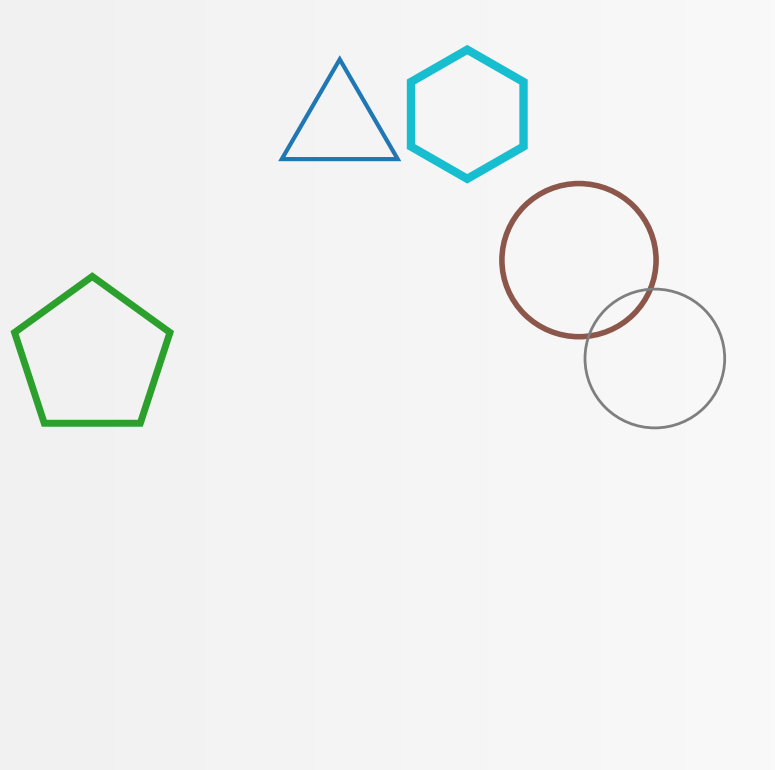[{"shape": "triangle", "thickness": 1.5, "radius": 0.43, "center": [0.438, 0.837]}, {"shape": "pentagon", "thickness": 2.5, "radius": 0.53, "center": [0.119, 0.536]}, {"shape": "circle", "thickness": 2, "radius": 0.5, "center": [0.747, 0.662]}, {"shape": "circle", "thickness": 1, "radius": 0.45, "center": [0.845, 0.534]}, {"shape": "hexagon", "thickness": 3, "radius": 0.42, "center": [0.603, 0.852]}]